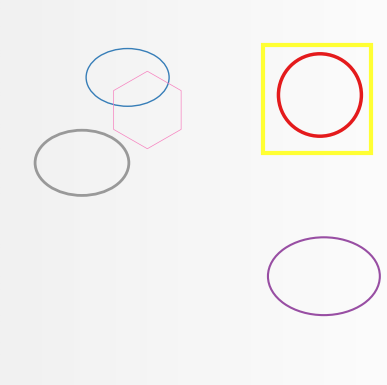[{"shape": "circle", "thickness": 2.5, "radius": 0.54, "center": [0.826, 0.753]}, {"shape": "oval", "thickness": 1, "radius": 0.54, "center": [0.329, 0.799]}, {"shape": "oval", "thickness": 1.5, "radius": 0.72, "center": [0.836, 0.283]}, {"shape": "square", "thickness": 3, "radius": 0.7, "center": [0.818, 0.743]}, {"shape": "hexagon", "thickness": 0.5, "radius": 0.5, "center": [0.38, 0.714]}, {"shape": "oval", "thickness": 2, "radius": 0.6, "center": [0.212, 0.577]}]